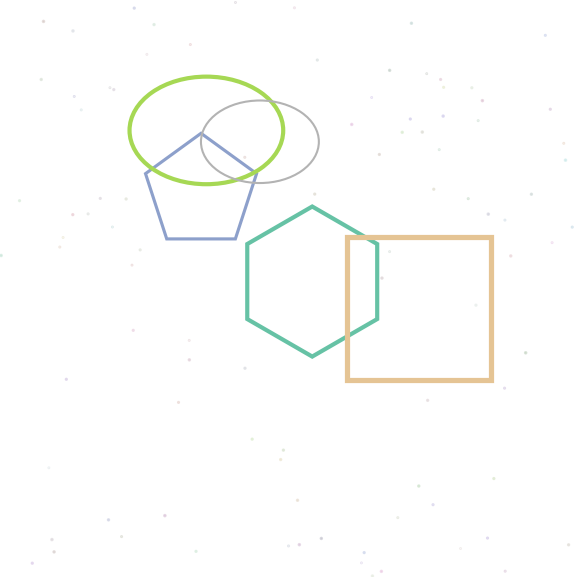[{"shape": "hexagon", "thickness": 2, "radius": 0.65, "center": [0.541, 0.512]}, {"shape": "pentagon", "thickness": 1.5, "radius": 0.51, "center": [0.348, 0.667]}, {"shape": "oval", "thickness": 2, "radius": 0.67, "center": [0.357, 0.773]}, {"shape": "square", "thickness": 2.5, "radius": 0.62, "center": [0.725, 0.465]}, {"shape": "oval", "thickness": 1, "radius": 0.51, "center": [0.45, 0.754]}]